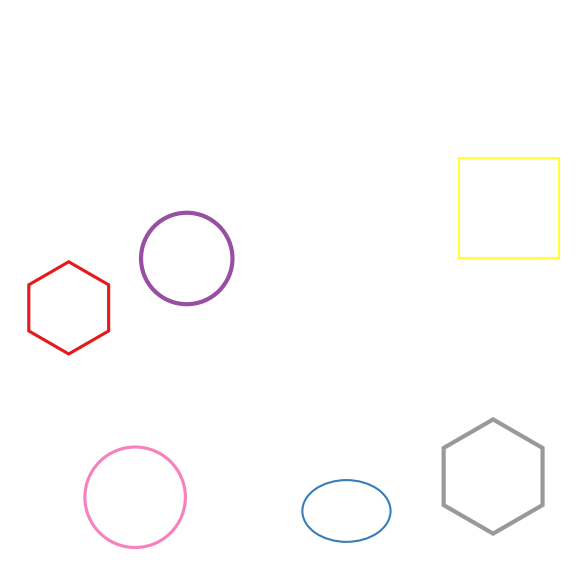[{"shape": "hexagon", "thickness": 1.5, "radius": 0.4, "center": [0.119, 0.466]}, {"shape": "oval", "thickness": 1, "radius": 0.38, "center": [0.6, 0.114]}, {"shape": "circle", "thickness": 2, "radius": 0.4, "center": [0.323, 0.552]}, {"shape": "square", "thickness": 1, "radius": 0.43, "center": [0.881, 0.639]}, {"shape": "circle", "thickness": 1.5, "radius": 0.44, "center": [0.234, 0.138]}, {"shape": "hexagon", "thickness": 2, "radius": 0.49, "center": [0.854, 0.174]}]